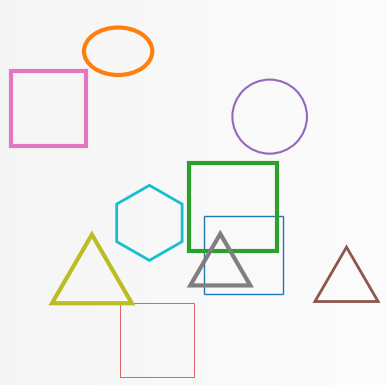[{"shape": "square", "thickness": 1, "radius": 0.51, "center": [0.627, 0.338]}, {"shape": "oval", "thickness": 3, "radius": 0.44, "center": [0.305, 0.867]}, {"shape": "square", "thickness": 3, "radius": 0.57, "center": [0.602, 0.463]}, {"shape": "square", "thickness": 0.5, "radius": 0.48, "center": [0.405, 0.116]}, {"shape": "circle", "thickness": 1.5, "radius": 0.48, "center": [0.696, 0.697]}, {"shape": "triangle", "thickness": 2, "radius": 0.47, "center": [0.894, 0.264]}, {"shape": "square", "thickness": 3, "radius": 0.49, "center": [0.125, 0.719]}, {"shape": "triangle", "thickness": 3, "radius": 0.45, "center": [0.568, 0.303]}, {"shape": "triangle", "thickness": 3, "radius": 0.59, "center": [0.237, 0.272]}, {"shape": "hexagon", "thickness": 2, "radius": 0.49, "center": [0.386, 0.421]}]